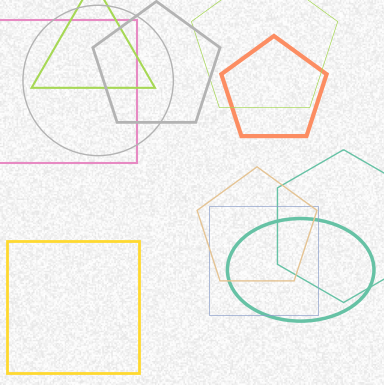[{"shape": "oval", "thickness": 2.5, "radius": 0.95, "center": [0.781, 0.299]}, {"shape": "hexagon", "thickness": 1, "radius": 0.99, "center": [0.893, 0.413]}, {"shape": "pentagon", "thickness": 3, "radius": 0.72, "center": [0.712, 0.763]}, {"shape": "square", "thickness": 0.5, "radius": 0.71, "center": [0.684, 0.323]}, {"shape": "square", "thickness": 1.5, "radius": 0.93, "center": [0.168, 0.762]}, {"shape": "pentagon", "thickness": 0.5, "radius": 1.0, "center": [0.687, 0.882]}, {"shape": "triangle", "thickness": 1.5, "radius": 0.92, "center": [0.242, 0.864]}, {"shape": "square", "thickness": 2, "radius": 0.86, "center": [0.189, 0.203]}, {"shape": "pentagon", "thickness": 1, "radius": 0.82, "center": [0.668, 0.403]}, {"shape": "circle", "thickness": 1, "radius": 0.98, "center": [0.255, 0.791]}, {"shape": "pentagon", "thickness": 2, "radius": 0.87, "center": [0.406, 0.823]}]